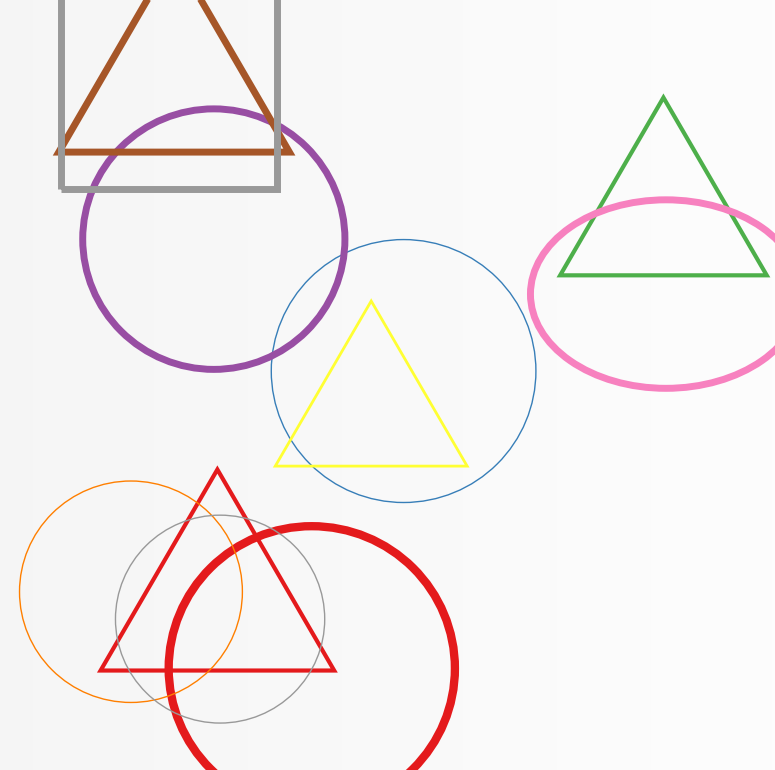[{"shape": "circle", "thickness": 3, "radius": 0.92, "center": [0.402, 0.132]}, {"shape": "triangle", "thickness": 1.5, "radius": 0.87, "center": [0.28, 0.216]}, {"shape": "circle", "thickness": 0.5, "radius": 0.85, "center": [0.521, 0.518]}, {"shape": "triangle", "thickness": 1.5, "radius": 0.77, "center": [0.856, 0.719]}, {"shape": "circle", "thickness": 2.5, "radius": 0.85, "center": [0.276, 0.689]}, {"shape": "circle", "thickness": 0.5, "radius": 0.72, "center": [0.169, 0.232]}, {"shape": "triangle", "thickness": 1, "radius": 0.71, "center": [0.479, 0.466]}, {"shape": "triangle", "thickness": 2.5, "radius": 0.86, "center": [0.225, 0.888]}, {"shape": "oval", "thickness": 2.5, "radius": 0.87, "center": [0.859, 0.618]}, {"shape": "circle", "thickness": 0.5, "radius": 0.67, "center": [0.284, 0.196]}, {"shape": "square", "thickness": 2.5, "radius": 0.7, "center": [0.218, 0.894]}]